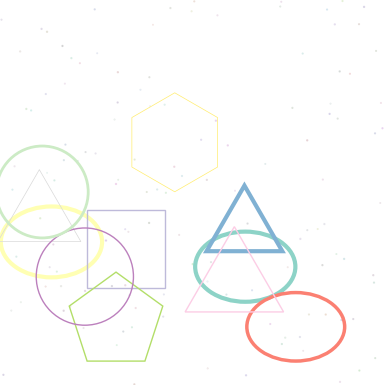[{"shape": "oval", "thickness": 3, "radius": 0.65, "center": [0.637, 0.307]}, {"shape": "oval", "thickness": 3, "radius": 0.66, "center": [0.134, 0.372]}, {"shape": "square", "thickness": 1, "radius": 0.51, "center": [0.327, 0.353]}, {"shape": "oval", "thickness": 2.5, "radius": 0.64, "center": [0.768, 0.151]}, {"shape": "triangle", "thickness": 3, "radius": 0.57, "center": [0.635, 0.404]}, {"shape": "pentagon", "thickness": 1, "radius": 0.64, "center": [0.301, 0.165]}, {"shape": "triangle", "thickness": 1, "radius": 0.74, "center": [0.609, 0.264]}, {"shape": "triangle", "thickness": 0.5, "radius": 0.62, "center": [0.102, 0.435]}, {"shape": "circle", "thickness": 1, "radius": 0.63, "center": [0.22, 0.282]}, {"shape": "circle", "thickness": 2, "radius": 0.6, "center": [0.11, 0.501]}, {"shape": "hexagon", "thickness": 0.5, "radius": 0.64, "center": [0.454, 0.63]}]